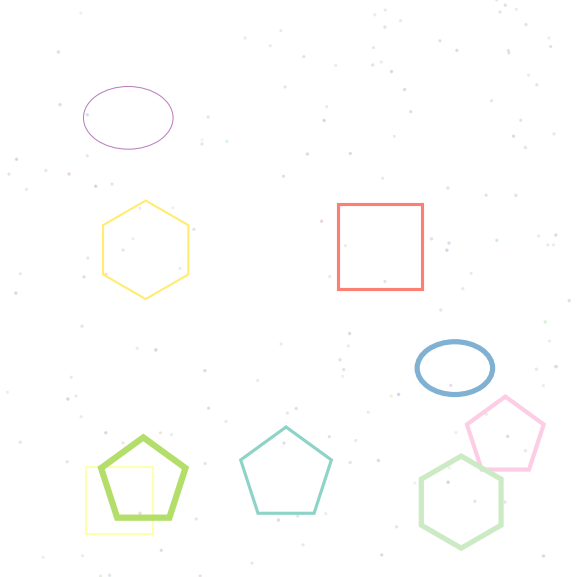[{"shape": "pentagon", "thickness": 1.5, "radius": 0.41, "center": [0.495, 0.177]}, {"shape": "square", "thickness": 1, "radius": 0.29, "center": [0.207, 0.133]}, {"shape": "square", "thickness": 1.5, "radius": 0.37, "center": [0.658, 0.572]}, {"shape": "oval", "thickness": 2.5, "radius": 0.33, "center": [0.788, 0.362]}, {"shape": "pentagon", "thickness": 3, "radius": 0.38, "center": [0.248, 0.165]}, {"shape": "pentagon", "thickness": 2, "radius": 0.35, "center": [0.875, 0.243]}, {"shape": "oval", "thickness": 0.5, "radius": 0.39, "center": [0.222, 0.795]}, {"shape": "hexagon", "thickness": 2.5, "radius": 0.4, "center": [0.799, 0.13]}, {"shape": "hexagon", "thickness": 1, "radius": 0.43, "center": [0.252, 0.567]}]